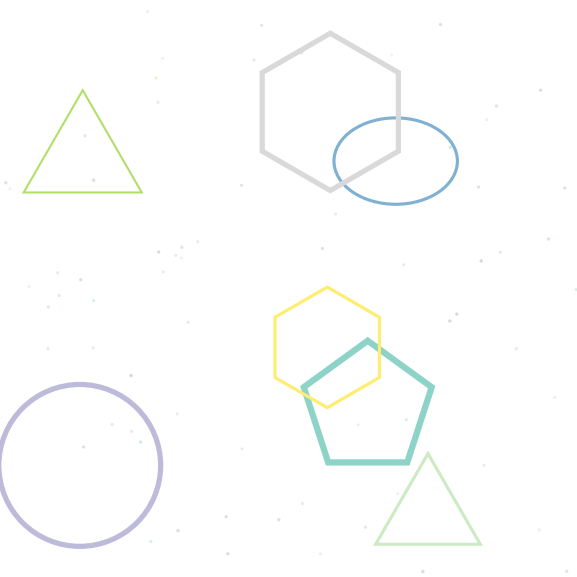[{"shape": "pentagon", "thickness": 3, "radius": 0.58, "center": [0.637, 0.293]}, {"shape": "circle", "thickness": 2.5, "radius": 0.7, "center": [0.138, 0.193]}, {"shape": "oval", "thickness": 1.5, "radius": 0.53, "center": [0.685, 0.72]}, {"shape": "triangle", "thickness": 1, "radius": 0.59, "center": [0.143, 0.725]}, {"shape": "hexagon", "thickness": 2.5, "radius": 0.68, "center": [0.572, 0.805]}, {"shape": "triangle", "thickness": 1.5, "radius": 0.52, "center": [0.741, 0.109]}, {"shape": "hexagon", "thickness": 1.5, "radius": 0.52, "center": [0.567, 0.398]}]